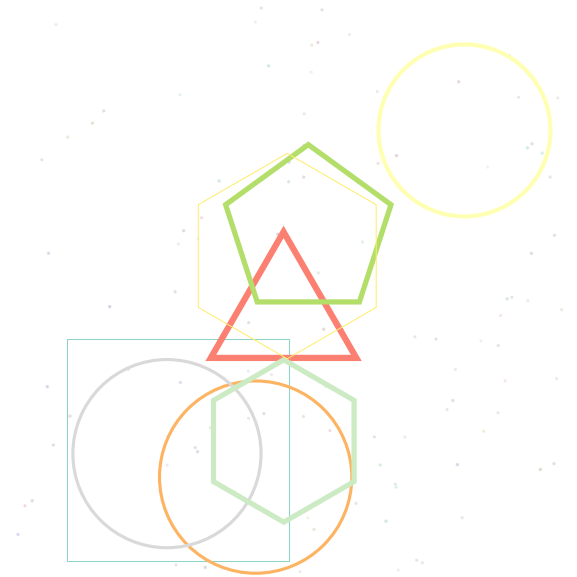[{"shape": "square", "thickness": 0.5, "radius": 0.96, "center": [0.308, 0.22]}, {"shape": "circle", "thickness": 2, "radius": 0.74, "center": [0.804, 0.773]}, {"shape": "triangle", "thickness": 3, "radius": 0.73, "center": [0.491, 0.452]}, {"shape": "circle", "thickness": 1.5, "radius": 0.83, "center": [0.443, 0.173]}, {"shape": "pentagon", "thickness": 2.5, "radius": 0.75, "center": [0.534, 0.598]}, {"shape": "circle", "thickness": 1.5, "radius": 0.81, "center": [0.289, 0.214]}, {"shape": "hexagon", "thickness": 2.5, "radius": 0.7, "center": [0.491, 0.236]}, {"shape": "hexagon", "thickness": 0.5, "radius": 0.89, "center": [0.497, 0.556]}]